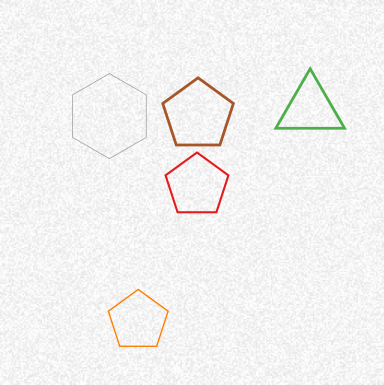[{"shape": "pentagon", "thickness": 1.5, "radius": 0.43, "center": [0.512, 0.518]}, {"shape": "triangle", "thickness": 2, "radius": 0.52, "center": [0.806, 0.718]}, {"shape": "pentagon", "thickness": 1, "radius": 0.41, "center": [0.359, 0.167]}, {"shape": "pentagon", "thickness": 2, "radius": 0.48, "center": [0.514, 0.701]}, {"shape": "hexagon", "thickness": 0.5, "radius": 0.55, "center": [0.284, 0.698]}]